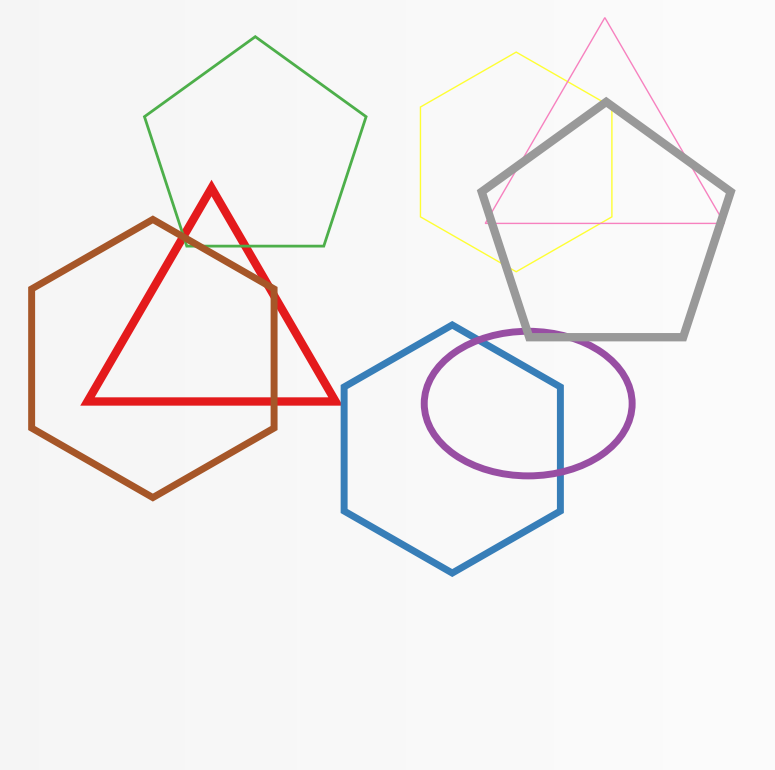[{"shape": "triangle", "thickness": 3, "radius": 0.92, "center": [0.273, 0.571]}, {"shape": "hexagon", "thickness": 2.5, "radius": 0.81, "center": [0.584, 0.417]}, {"shape": "pentagon", "thickness": 1, "radius": 0.75, "center": [0.329, 0.802]}, {"shape": "oval", "thickness": 2.5, "radius": 0.67, "center": [0.682, 0.476]}, {"shape": "hexagon", "thickness": 0.5, "radius": 0.71, "center": [0.666, 0.79]}, {"shape": "hexagon", "thickness": 2.5, "radius": 0.9, "center": [0.197, 0.534]}, {"shape": "triangle", "thickness": 0.5, "radius": 0.89, "center": [0.78, 0.799]}, {"shape": "pentagon", "thickness": 3, "radius": 0.84, "center": [0.782, 0.699]}]